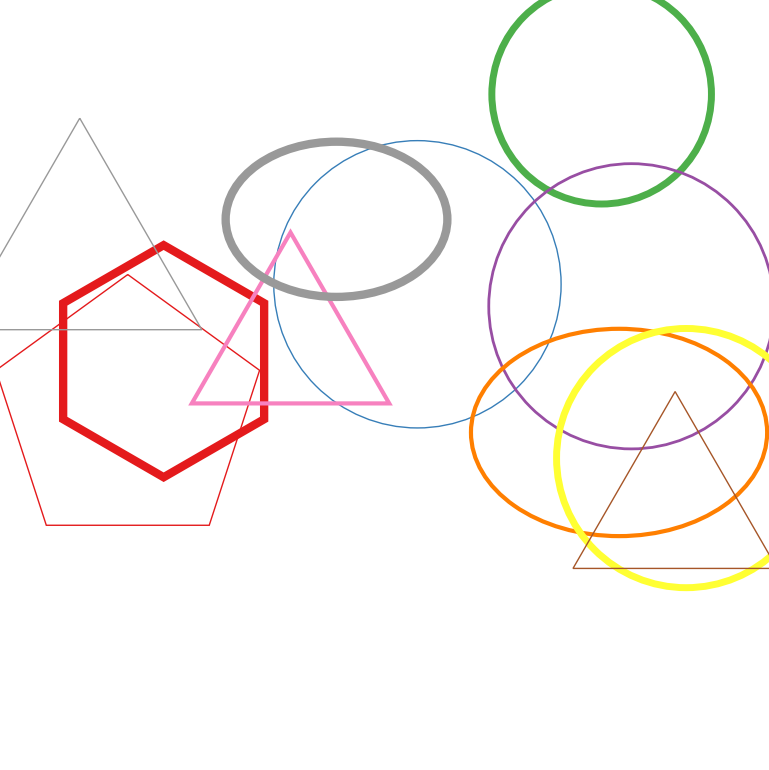[{"shape": "pentagon", "thickness": 0.5, "radius": 0.9, "center": [0.166, 0.463]}, {"shape": "hexagon", "thickness": 3, "radius": 0.75, "center": [0.213, 0.531]}, {"shape": "circle", "thickness": 0.5, "radius": 0.93, "center": [0.542, 0.631]}, {"shape": "circle", "thickness": 2.5, "radius": 0.71, "center": [0.781, 0.878]}, {"shape": "circle", "thickness": 1, "radius": 0.93, "center": [0.82, 0.602]}, {"shape": "oval", "thickness": 1.5, "radius": 0.96, "center": [0.804, 0.438]}, {"shape": "circle", "thickness": 2.5, "radius": 0.84, "center": [0.891, 0.405]}, {"shape": "triangle", "thickness": 0.5, "radius": 0.77, "center": [0.877, 0.338]}, {"shape": "triangle", "thickness": 1.5, "radius": 0.74, "center": [0.377, 0.55]}, {"shape": "oval", "thickness": 3, "radius": 0.72, "center": [0.437, 0.715]}, {"shape": "triangle", "thickness": 0.5, "radius": 0.92, "center": [0.104, 0.663]}]